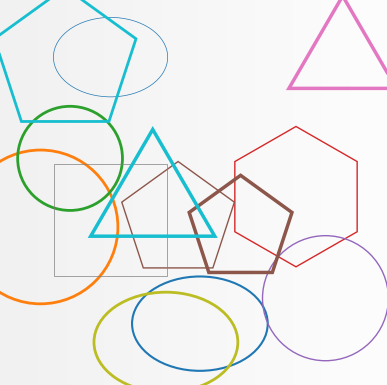[{"shape": "oval", "thickness": 0.5, "radius": 0.74, "center": [0.285, 0.852]}, {"shape": "oval", "thickness": 1.5, "radius": 0.88, "center": [0.516, 0.159]}, {"shape": "circle", "thickness": 2, "radius": 1.0, "center": [0.105, 0.411]}, {"shape": "circle", "thickness": 2, "radius": 0.68, "center": [0.181, 0.589]}, {"shape": "hexagon", "thickness": 1, "radius": 0.91, "center": [0.764, 0.489]}, {"shape": "circle", "thickness": 1, "radius": 0.81, "center": [0.84, 0.225]}, {"shape": "pentagon", "thickness": 2.5, "radius": 0.7, "center": [0.621, 0.405]}, {"shape": "pentagon", "thickness": 1, "radius": 0.76, "center": [0.46, 0.428]}, {"shape": "triangle", "thickness": 2.5, "radius": 0.8, "center": [0.884, 0.85]}, {"shape": "square", "thickness": 0.5, "radius": 0.73, "center": [0.286, 0.429]}, {"shape": "oval", "thickness": 2, "radius": 0.93, "center": [0.428, 0.111]}, {"shape": "pentagon", "thickness": 2, "radius": 0.96, "center": [0.168, 0.84]}, {"shape": "triangle", "thickness": 2.5, "radius": 0.92, "center": [0.394, 0.479]}]